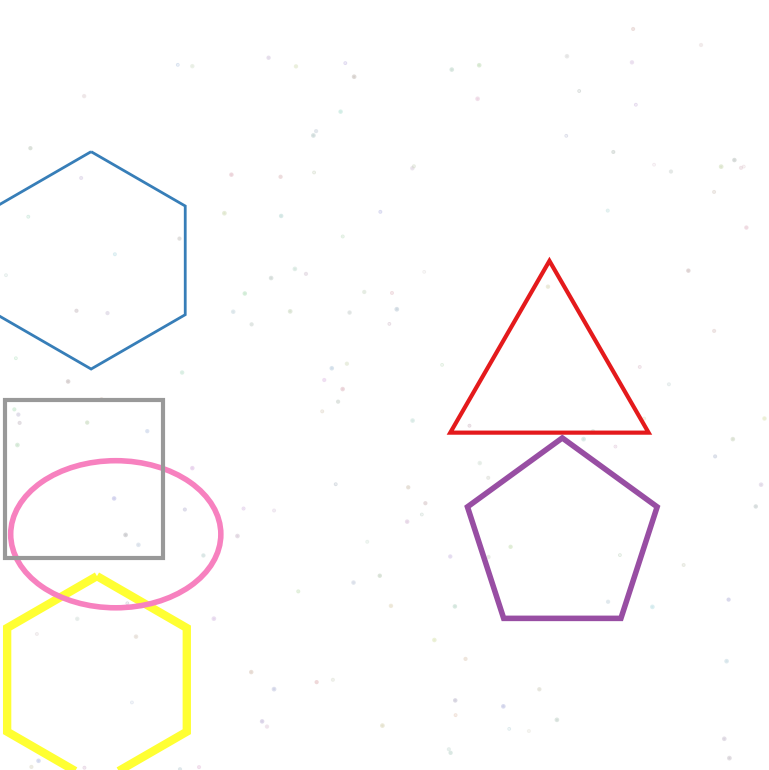[{"shape": "triangle", "thickness": 1.5, "radius": 0.74, "center": [0.714, 0.512]}, {"shape": "hexagon", "thickness": 1, "radius": 0.71, "center": [0.118, 0.662]}, {"shape": "pentagon", "thickness": 2, "radius": 0.65, "center": [0.73, 0.302]}, {"shape": "hexagon", "thickness": 3, "radius": 0.67, "center": [0.126, 0.117]}, {"shape": "oval", "thickness": 2, "radius": 0.68, "center": [0.15, 0.306]}, {"shape": "square", "thickness": 1.5, "radius": 0.51, "center": [0.109, 0.378]}]